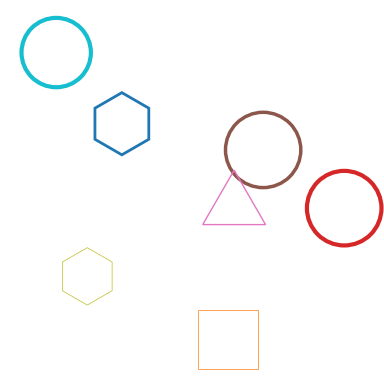[{"shape": "hexagon", "thickness": 2, "radius": 0.4, "center": [0.317, 0.679]}, {"shape": "square", "thickness": 0.5, "radius": 0.38, "center": [0.592, 0.118]}, {"shape": "circle", "thickness": 3, "radius": 0.48, "center": [0.894, 0.459]}, {"shape": "circle", "thickness": 2.5, "radius": 0.49, "center": [0.684, 0.611]}, {"shape": "triangle", "thickness": 1, "radius": 0.47, "center": [0.608, 0.464]}, {"shape": "hexagon", "thickness": 0.5, "radius": 0.37, "center": [0.227, 0.282]}, {"shape": "circle", "thickness": 3, "radius": 0.45, "center": [0.146, 0.863]}]